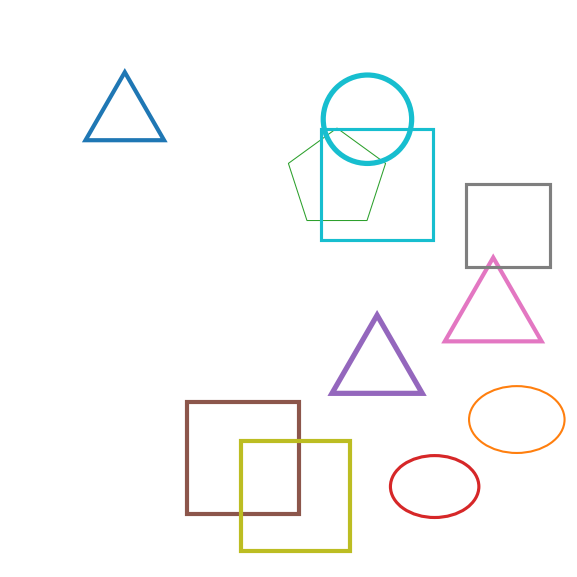[{"shape": "triangle", "thickness": 2, "radius": 0.39, "center": [0.216, 0.796]}, {"shape": "oval", "thickness": 1, "radius": 0.41, "center": [0.895, 0.273]}, {"shape": "pentagon", "thickness": 0.5, "radius": 0.44, "center": [0.584, 0.689]}, {"shape": "oval", "thickness": 1.5, "radius": 0.38, "center": [0.753, 0.157]}, {"shape": "triangle", "thickness": 2.5, "radius": 0.45, "center": [0.653, 0.363]}, {"shape": "square", "thickness": 2, "radius": 0.49, "center": [0.421, 0.206]}, {"shape": "triangle", "thickness": 2, "radius": 0.48, "center": [0.854, 0.456]}, {"shape": "square", "thickness": 1.5, "radius": 0.36, "center": [0.88, 0.609]}, {"shape": "square", "thickness": 2, "radius": 0.47, "center": [0.512, 0.14]}, {"shape": "square", "thickness": 1.5, "radius": 0.48, "center": [0.653, 0.679]}, {"shape": "circle", "thickness": 2.5, "radius": 0.38, "center": [0.636, 0.793]}]